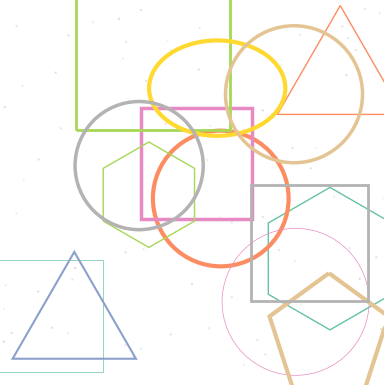[{"shape": "hexagon", "thickness": 1, "radius": 0.93, "center": [0.857, 0.328]}, {"shape": "square", "thickness": 0.5, "radius": 0.73, "center": [0.122, 0.179]}, {"shape": "triangle", "thickness": 1, "radius": 0.94, "center": [0.884, 0.797]}, {"shape": "circle", "thickness": 3, "radius": 0.88, "center": [0.573, 0.484]}, {"shape": "triangle", "thickness": 1.5, "radius": 0.92, "center": [0.193, 0.161]}, {"shape": "circle", "thickness": 0.5, "radius": 0.95, "center": [0.768, 0.216]}, {"shape": "square", "thickness": 2.5, "radius": 0.72, "center": [0.51, 0.576]}, {"shape": "square", "thickness": 2, "radius": 1.0, "center": [0.397, 0.861]}, {"shape": "hexagon", "thickness": 1, "radius": 0.68, "center": [0.387, 0.494]}, {"shape": "oval", "thickness": 3, "radius": 0.88, "center": [0.564, 0.771]}, {"shape": "pentagon", "thickness": 3, "radius": 0.81, "center": [0.854, 0.128]}, {"shape": "circle", "thickness": 2.5, "radius": 0.89, "center": [0.764, 0.755]}, {"shape": "circle", "thickness": 2.5, "radius": 0.83, "center": [0.361, 0.57]}, {"shape": "square", "thickness": 2, "radius": 0.76, "center": [0.803, 0.369]}]